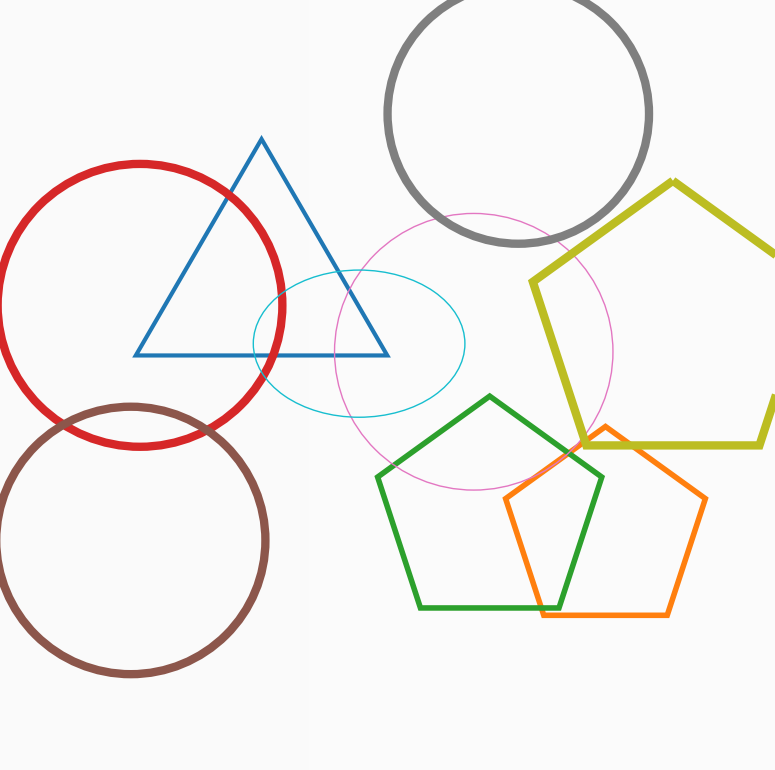[{"shape": "triangle", "thickness": 1.5, "radius": 0.94, "center": [0.337, 0.632]}, {"shape": "pentagon", "thickness": 2, "radius": 0.68, "center": [0.781, 0.311]}, {"shape": "pentagon", "thickness": 2, "radius": 0.76, "center": [0.632, 0.333]}, {"shape": "circle", "thickness": 3, "radius": 0.92, "center": [0.181, 0.603]}, {"shape": "circle", "thickness": 3, "radius": 0.87, "center": [0.169, 0.298]}, {"shape": "circle", "thickness": 0.5, "radius": 0.9, "center": [0.611, 0.543]}, {"shape": "circle", "thickness": 3, "radius": 0.84, "center": [0.669, 0.852]}, {"shape": "pentagon", "thickness": 3, "radius": 0.95, "center": [0.868, 0.575]}, {"shape": "oval", "thickness": 0.5, "radius": 0.68, "center": [0.463, 0.554]}]